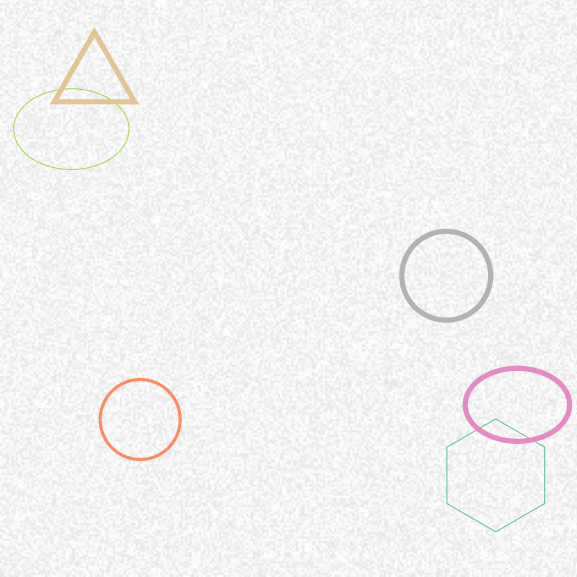[{"shape": "hexagon", "thickness": 0.5, "radius": 0.49, "center": [0.858, 0.176]}, {"shape": "circle", "thickness": 1.5, "radius": 0.35, "center": [0.243, 0.273]}, {"shape": "oval", "thickness": 2.5, "radius": 0.45, "center": [0.896, 0.298]}, {"shape": "oval", "thickness": 0.5, "radius": 0.5, "center": [0.123, 0.776]}, {"shape": "triangle", "thickness": 2.5, "radius": 0.4, "center": [0.164, 0.863]}, {"shape": "circle", "thickness": 2.5, "radius": 0.38, "center": [0.773, 0.522]}]